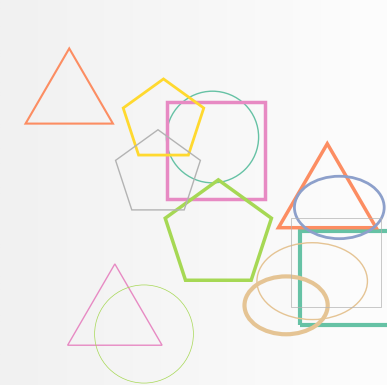[{"shape": "square", "thickness": 3, "radius": 0.6, "center": [0.895, 0.278]}, {"shape": "circle", "thickness": 1, "radius": 0.6, "center": [0.548, 0.644]}, {"shape": "triangle", "thickness": 2.5, "radius": 0.73, "center": [0.845, 0.481]}, {"shape": "triangle", "thickness": 1.5, "radius": 0.65, "center": [0.179, 0.744]}, {"shape": "oval", "thickness": 2, "radius": 0.58, "center": [0.876, 0.461]}, {"shape": "square", "thickness": 2.5, "radius": 0.63, "center": [0.558, 0.608]}, {"shape": "triangle", "thickness": 1, "radius": 0.7, "center": [0.296, 0.174]}, {"shape": "pentagon", "thickness": 2.5, "radius": 0.72, "center": [0.563, 0.389]}, {"shape": "circle", "thickness": 0.5, "radius": 0.64, "center": [0.372, 0.132]}, {"shape": "pentagon", "thickness": 2, "radius": 0.55, "center": [0.422, 0.686]}, {"shape": "oval", "thickness": 1, "radius": 0.71, "center": [0.806, 0.27]}, {"shape": "oval", "thickness": 3, "radius": 0.54, "center": [0.738, 0.207]}, {"shape": "square", "thickness": 0.5, "radius": 0.58, "center": [0.867, 0.318]}, {"shape": "pentagon", "thickness": 1, "radius": 0.58, "center": [0.408, 0.548]}]